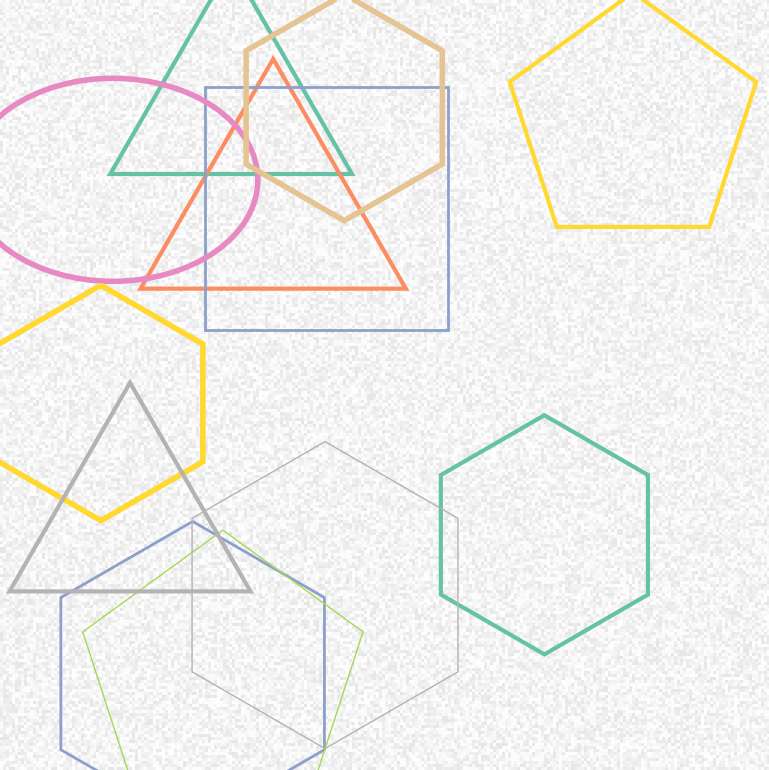[{"shape": "hexagon", "thickness": 1.5, "radius": 0.78, "center": [0.707, 0.305]}, {"shape": "triangle", "thickness": 1.5, "radius": 0.91, "center": [0.3, 0.865]}, {"shape": "triangle", "thickness": 1.5, "radius": 0.99, "center": [0.355, 0.725]}, {"shape": "hexagon", "thickness": 1, "radius": 0.99, "center": [0.25, 0.125]}, {"shape": "square", "thickness": 1, "radius": 0.79, "center": [0.424, 0.729]}, {"shape": "oval", "thickness": 2, "radius": 0.94, "center": [0.147, 0.766]}, {"shape": "pentagon", "thickness": 0.5, "radius": 0.96, "center": [0.289, 0.12]}, {"shape": "pentagon", "thickness": 1.5, "radius": 0.84, "center": [0.822, 0.842]}, {"shape": "hexagon", "thickness": 2, "radius": 0.76, "center": [0.131, 0.477]}, {"shape": "hexagon", "thickness": 2, "radius": 0.74, "center": [0.447, 0.86]}, {"shape": "hexagon", "thickness": 0.5, "radius": 1.0, "center": [0.422, 0.227]}, {"shape": "triangle", "thickness": 1.5, "radius": 0.9, "center": [0.169, 0.322]}]